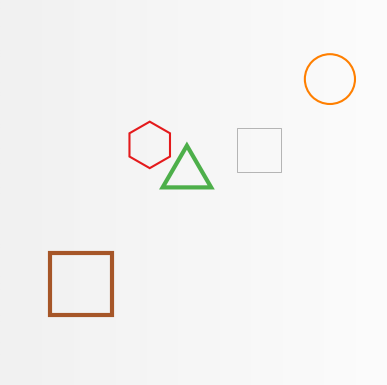[{"shape": "hexagon", "thickness": 1.5, "radius": 0.3, "center": [0.386, 0.624]}, {"shape": "triangle", "thickness": 3, "radius": 0.36, "center": [0.482, 0.549]}, {"shape": "circle", "thickness": 1.5, "radius": 0.32, "center": [0.851, 0.795]}, {"shape": "square", "thickness": 3, "radius": 0.4, "center": [0.209, 0.263]}, {"shape": "square", "thickness": 0.5, "radius": 0.29, "center": [0.668, 0.61]}]